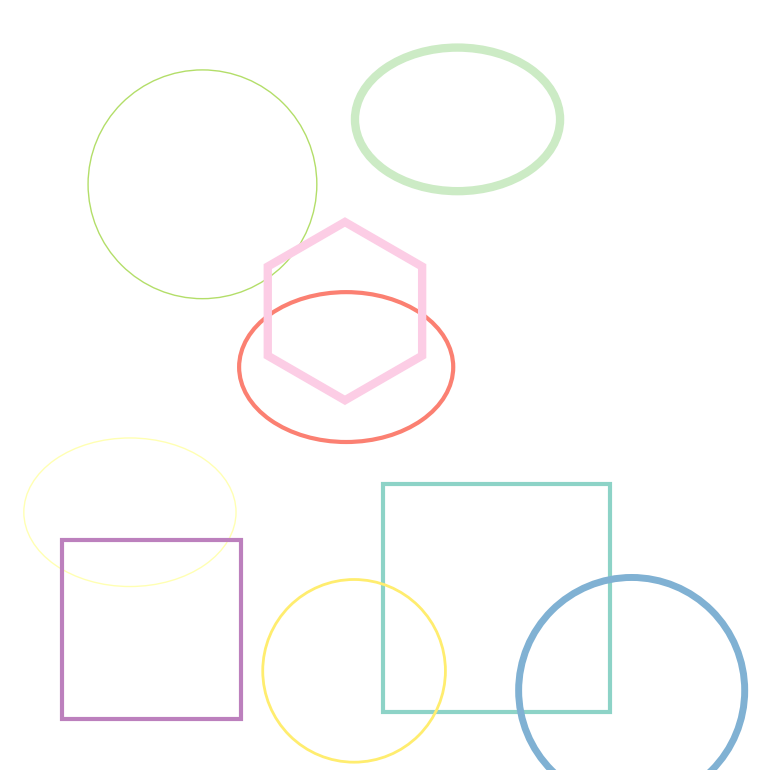[{"shape": "square", "thickness": 1.5, "radius": 0.74, "center": [0.645, 0.223]}, {"shape": "oval", "thickness": 0.5, "radius": 0.69, "center": [0.169, 0.335]}, {"shape": "oval", "thickness": 1.5, "radius": 0.7, "center": [0.45, 0.523]}, {"shape": "circle", "thickness": 2.5, "radius": 0.73, "center": [0.82, 0.103]}, {"shape": "circle", "thickness": 0.5, "radius": 0.74, "center": [0.263, 0.761]}, {"shape": "hexagon", "thickness": 3, "radius": 0.58, "center": [0.448, 0.596]}, {"shape": "square", "thickness": 1.5, "radius": 0.58, "center": [0.196, 0.183]}, {"shape": "oval", "thickness": 3, "radius": 0.67, "center": [0.594, 0.845]}, {"shape": "circle", "thickness": 1, "radius": 0.59, "center": [0.46, 0.129]}]